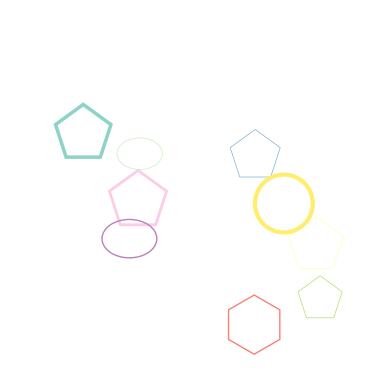[{"shape": "pentagon", "thickness": 2.5, "radius": 0.38, "center": [0.216, 0.653]}, {"shape": "pentagon", "thickness": 0.5, "radius": 0.37, "center": [0.821, 0.363]}, {"shape": "hexagon", "thickness": 1, "radius": 0.38, "center": [0.66, 0.157]}, {"shape": "pentagon", "thickness": 0.5, "radius": 0.34, "center": [0.663, 0.595]}, {"shape": "pentagon", "thickness": 0.5, "radius": 0.3, "center": [0.831, 0.223]}, {"shape": "pentagon", "thickness": 2, "radius": 0.39, "center": [0.358, 0.479]}, {"shape": "oval", "thickness": 1, "radius": 0.36, "center": [0.336, 0.38]}, {"shape": "oval", "thickness": 0.5, "radius": 0.29, "center": [0.363, 0.601]}, {"shape": "circle", "thickness": 3, "radius": 0.38, "center": [0.737, 0.471]}]